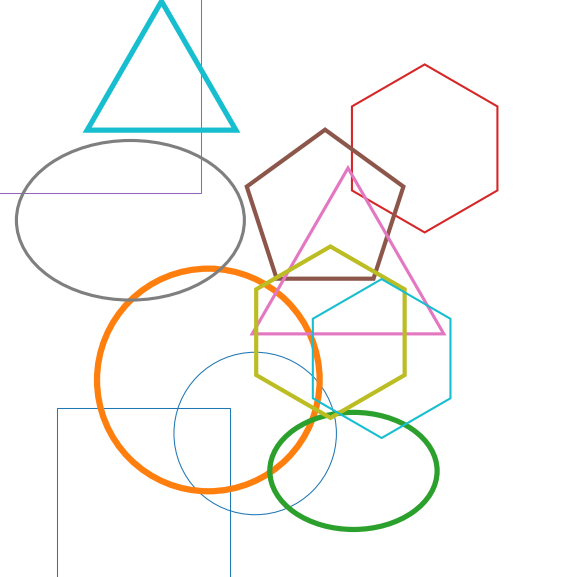[{"shape": "square", "thickness": 0.5, "radius": 0.75, "center": [0.248, 0.143]}, {"shape": "circle", "thickness": 0.5, "radius": 0.7, "center": [0.442, 0.249]}, {"shape": "circle", "thickness": 3, "radius": 0.96, "center": [0.361, 0.341]}, {"shape": "oval", "thickness": 2.5, "radius": 0.72, "center": [0.612, 0.184]}, {"shape": "hexagon", "thickness": 1, "radius": 0.73, "center": [0.735, 0.742]}, {"shape": "square", "thickness": 0.5, "radius": 0.93, "center": [0.163, 0.85]}, {"shape": "pentagon", "thickness": 2, "radius": 0.71, "center": [0.563, 0.632]}, {"shape": "triangle", "thickness": 1.5, "radius": 0.96, "center": [0.603, 0.517]}, {"shape": "oval", "thickness": 1.5, "radius": 0.99, "center": [0.226, 0.618]}, {"shape": "hexagon", "thickness": 2, "radius": 0.74, "center": [0.572, 0.424]}, {"shape": "hexagon", "thickness": 1, "radius": 0.69, "center": [0.661, 0.378]}, {"shape": "triangle", "thickness": 2.5, "radius": 0.74, "center": [0.28, 0.848]}]